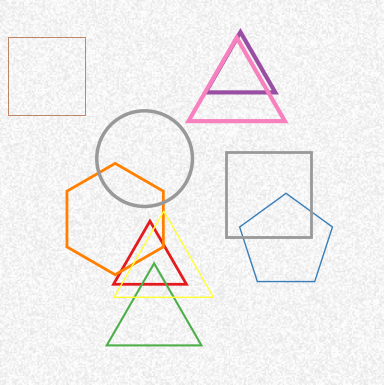[{"shape": "triangle", "thickness": 2, "radius": 0.55, "center": [0.39, 0.316]}, {"shape": "pentagon", "thickness": 1, "radius": 0.63, "center": [0.743, 0.371]}, {"shape": "triangle", "thickness": 1.5, "radius": 0.71, "center": [0.4, 0.174]}, {"shape": "triangle", "thickness": 3, "radius": 0.52, "center": [0.625, 0.812]}, {"shape": "hexagon", "thickness": 2, "radius": 0.72, "center": [0.299, 0.431]}, {"shape": "triangle", "thickness": 1, "radius": 0.75, "center": [0.426, 0.302]}, {"shape": "square", "thickness": 0.5, "radius": 0.5, "center": [0.122, 0.802]}, {"shape": "triangle", "thickness": 3, "radius": 0.72, "center": [0.615, 0.758]}, {"shape": "circle", "thickness": 2.5, "radius": 0.62, "center": [0.376, 0.588]}, {"shape": "square", "thickness": 2, "radius": 0.55, "center": [0.698, 0.494]}]